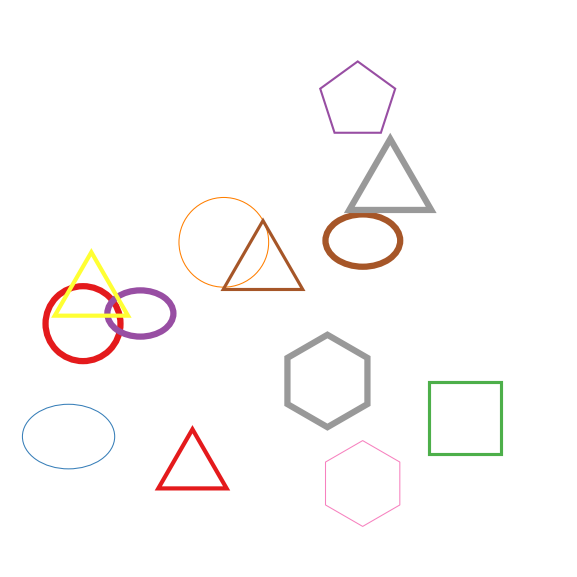[{"shape": "triangle", "thickness": 2, "radius": 0.34, "center": [0.333, 0.188]}, {"shape": "circle", "thickness": 3, "radius": 0.32, "center": [0.144, 0.439]}, {"shape": "oval", "thickness": 0.5, "radius": 0.4, "center": [0.119, 0.243]}, {"shape": "square", "thickness": 1.5, "radius": 0.31, "center": [0.805, 0.275]}, {"shape": "oval", "thickness": 3, "radius": 0.29, "center": [0.243, 0.456]}, {"shape": "pentagon", "thickness": 1, "radius": 0.34, "center": [0.619, 0.824]}, {"shape": "circle", "thickness": 0.5, "radius": 0.39, "center": [0.388, 0.58]}, {"shape": "triangle", "thickness": 2, "radius": 0.37, "center": [0.158, 0.489]}, {"shape": "oval", "thickness": 3, "radius": 0.32, "center": [0.628, 0.583]}, {"shape": "triangle", "thickness": 1.5, "radius": 0.4, "center": [0.455, 0.538]}, {"shape": "hexagon", "thickness": 0.5, "radius": 0.37, "center": [0.628, 0.162]}, {"shape": "triangle", "thickness": 3, "radius": 0.41, "center": [0.676, 0.677]}, {"shape": "hexagon", "thickness": 3, "radius": 0.4, "center": [0.567, 0.339]}]